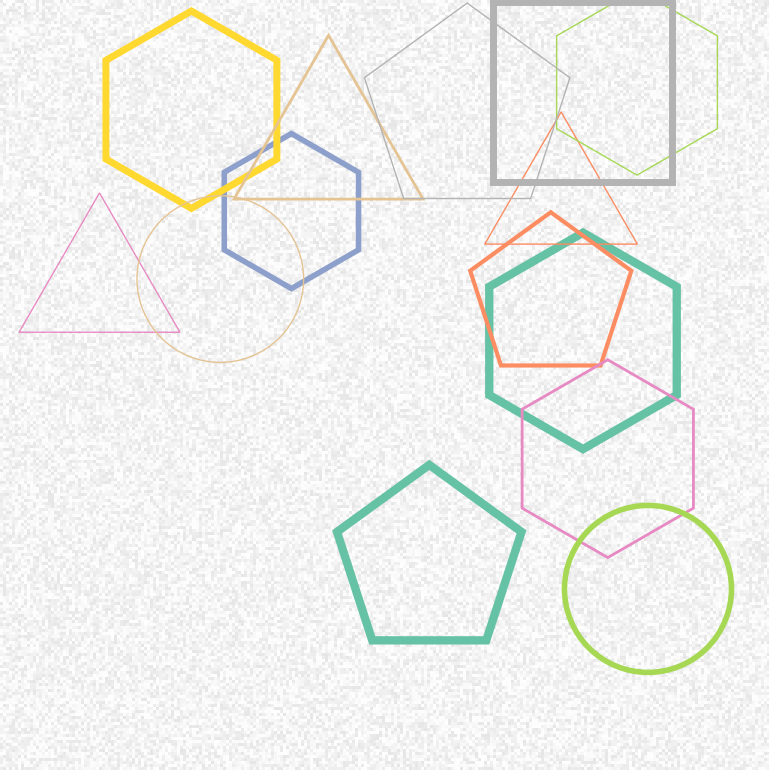[{"shape": "pentagon", "thickness": 3, "radius": 0.63, "center": [0.557, 0.27]}, {"shape": "hexagon", "thickness": 3, "radius": 0.7, "center": [0.757, 0.557]}, {"shape": "pentagon", "thickness": 1.5, "radius": 0.55, "center": [0.715, 0.614]}, {"shape": "triangle", "thickness": 0.5, "radius": 0.57, "center": [0.729, 0.74]}, {"shape": "hexagon", "thickness": 2, "radius": 0.5, "center": [0.378, 0.726]}, {"shape": "triangle", "thickness": 0.5, "radius": 0.6, "center": [0.129, 0.629]}, {"shape": "hexagon", "thickness": 1, "radius": 0.64, "center": [0.789, 0.404]}, {"shape": "circle", "thickness": 2, "radius": 0.54, "center": [0.842, 0.235]}, {"shape": "hexagon", "thickness": 0.5, "radius": 0.6, "center": [0.827, 0.893]}, {"shape": "hexagon", "thickness": 2.5, "radius": 0.64, "center": [0.249, 0.858]}, {"shape": "triangle", "thickness": 1, "radius": 0.71, "center": [0.427, 0.812]}, {"shape": "circle", "thickness": 0.5, "radius": 0.54, "center": [0.286, 0.638]}, {"shape": "square", "thickness": 2.5, "radius": 0.58, "center": [0.756, 0.88]}, {"shape": "pentagon", "thickness": 0.5, "radius": 0.7, "center": [0.607, 0.856]}]